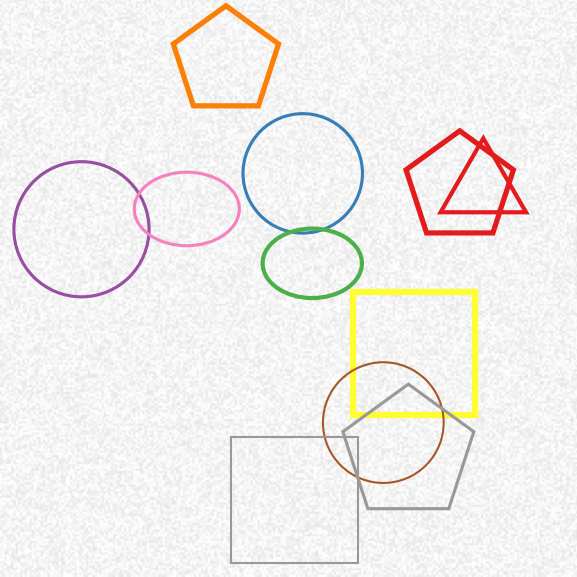[{"shape": "triangle", "thickness": 2, "radius": 0.43, "center": [0.837, 0.674]}, {"shape": "pentagon", "thickness": 2.5, "radius": 0.49, "center": [0.796, 0.675]}, {"shape": "circle", "thickness": 1.5, "radius": 0.52, "center": [0.524, 0.699]}, {"shape": "oval", "thickness": 2, "radius": 0.43, "center": [0.541, 0.543]}, {"shape": "circle", "thickness": 1.5, "radius": 0.59, "center": [0.141, 0.602]}, {"shape": "pentagon", "thickness": 2.5, "radius": 0.48, "center": [0.391, 0.893]}, {"shape": "square", "thickness": 3, "radius": 0.53, "center": [0.717, 0.387]}, {"shape": "circle", "thickness": 1, "radius": 0.52, "center": [0.664, 0.267]}, {"shape": "oval", "thickness": 1.5, "radius": 0.45, "center": [0.323, 0.637]}, {"shape": "square", "thickness": 1, "radius": 0.55, "center": [0.51, 0.133]}, {"shape": "pentagon", "thickness": 1.5, "radius": 0.6, "center": [0.707, 0.215]}]